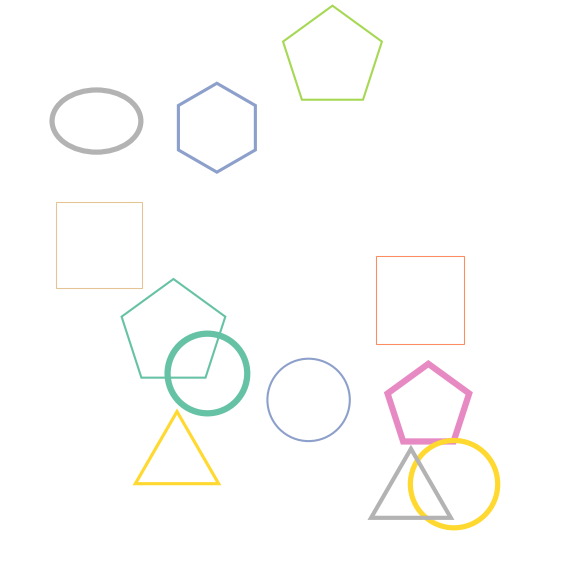[{"shape": "circle", "thickness": 3, "radius": 0.34, "center": [0.359, 0.352]}, {"shape": "pentagon", "thickness": 1, "radius": 0.47, "center": [0.3, 0.422]}, {"shape": "square", "thickness": 0.5, "radius": 0.38, "center": [0.728, 0.48]}, {"shape": "hexagon", "thickness": 1.5, "radius": 0.38, "center": [0.376, 0.778]}, {"shape": "circle", "thickness": 1, "radius": 0.36, "center": [0.534, 0.307]}, {"shape": "pentagon", "thickness": 3, "radius": 0.37, "center": [0.742, 0.295]}, {"shape": "pentagon", "thickness": 1, "radius": 0.45, "center": [0.576, 0.899]}, {"shape": "triangle", "thickness": 1.5, "radius": 0.42, "center": [0.307, 0.203]}, {"shape": "circle", "thickness": 2.5, "radius": 0.38, "center": [0.786, 0.161]}, {"shape": "square", "thickness": 0.5, "radius": 0.37, "center": [0.172, 0.575]}, {"shape": "triangle", "thickness": 2, "radius": 0.4, "center": [0.712, 0.142]}, {"shape": "oval", "thickness": 2.5, "radius": 0.38, "center": [0.167, 0.79]}]